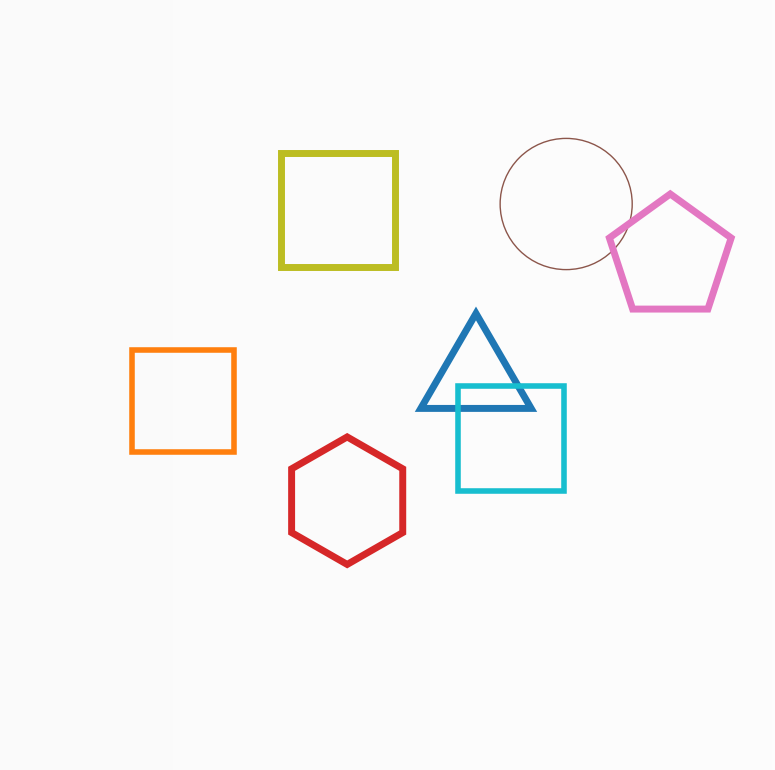[{"shape": "triangle", "thickness": 2.5, "radius": 0.41, "center": [0.614, 0.511]}, {"shape": "square", "thickness": 2, "radius": 0.33, "center": [0.236, 0.479]}, {"shape": "hexagon", "thickness": 2.5, "radius": 0.41, "center": [0.448, 0.35]}, {"shape": "circle", "thickness": 0.5, "radius": 0.43, "center": [0.731, 0.735]}, {"shape": "pentagon", "thickness": 2.5, "radius": 0.41, "center": [0.865, 0.665]}, {"shape": "square", "thickness": 2.5, "radius": 0.37, "center": [0.436, 0.727]}, {"shape": "square", "thickness": 2, "radius": 0.34, "center": [0.659, 0.431]}]